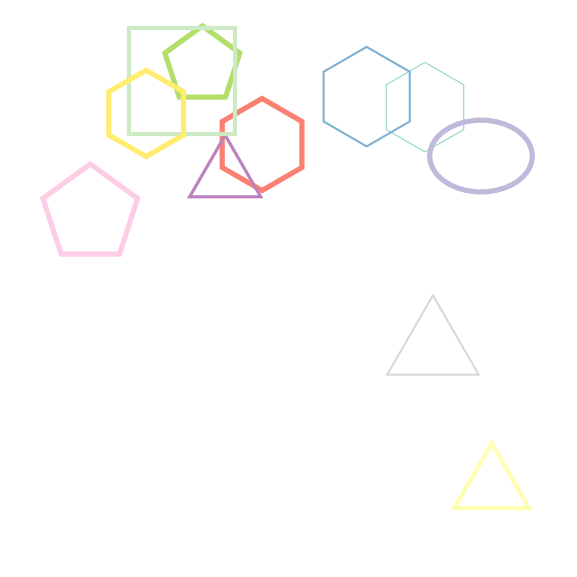[{"shape": "hexagon", "thickness": 0.5, "radius": 0.39, "center": [0.736, 0.814]}, {"shape": "triangle", "thickness": 2, "radius": 0.37, "center": [0.852, 0.157]}, {"shape": "oval", "thickness": 2.5, "radius": 0.44, "center": [0.833, 0.729]}, {"shape": "hexagon", "thickness": 2.5, "radius": 0.4, "center": [0.454, 0.749]}, {"shape": "hexagon", "thickness": 1, "radius": 0.43, "center": [0.635, 0.832]}, {"shape": "pentagon", "thickness": 2.5, "radius": 0.34, "center": [0.35, 0.886]}, {"shape": "pentagon", "thickness": 2.5, "radius": 0.43, "center": [0.156, 0.629]}, {"shape": "triangle", "thickness": 1, "radius": 0.46, "center": [0.75, 0.396]}, {"shape": "triangle", "thickness": 1.5, "radius": 0.36, "center": [0.39, 0.694]}, {"shape": "square", "thickness": 2, "radius": 0.46, "center": [0.315, 0.859]}, {"shape": "hexagon", "thickness": 2.5, "radius": 0.37, "center": [0.253, 0.803]}]